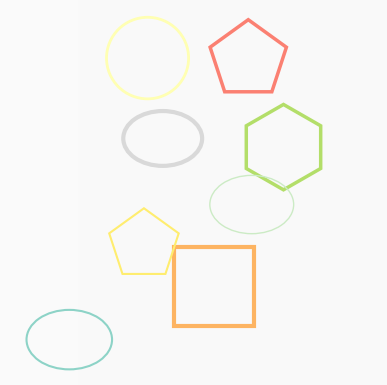[{"shape": "oval", "thickness": 1.5, "radius": 0.55, "center": [0.179, 0.118]}, {"shape": "circle", "thickness": 2, "radius": 0.53, "center": [0.381, 0.849]}, {"shape": "pentagon", "thickness": 2.5, "radius": 0.52, "center": [0.641, 0.845]}, {"shape": "square", "thickness": 3, "radius": 0.52, "center": [0.553, 0.256]}, {"shape": "hexagon", "thickness": 2.5, "radius": 0.55, "center": [0.732, 0.618]}, {"shape": "oval", "thickness": 3, "radius": 0.51, "center": [0.42, 0.64]}, {"shape": "oval", "thickness": 1, "radius": 0.54, "center": [0.65, 0.469]}, {"shape": "pentagon", "thickness": 1.5, "radius": 0.47, "center": [0.371, 0.365]}]